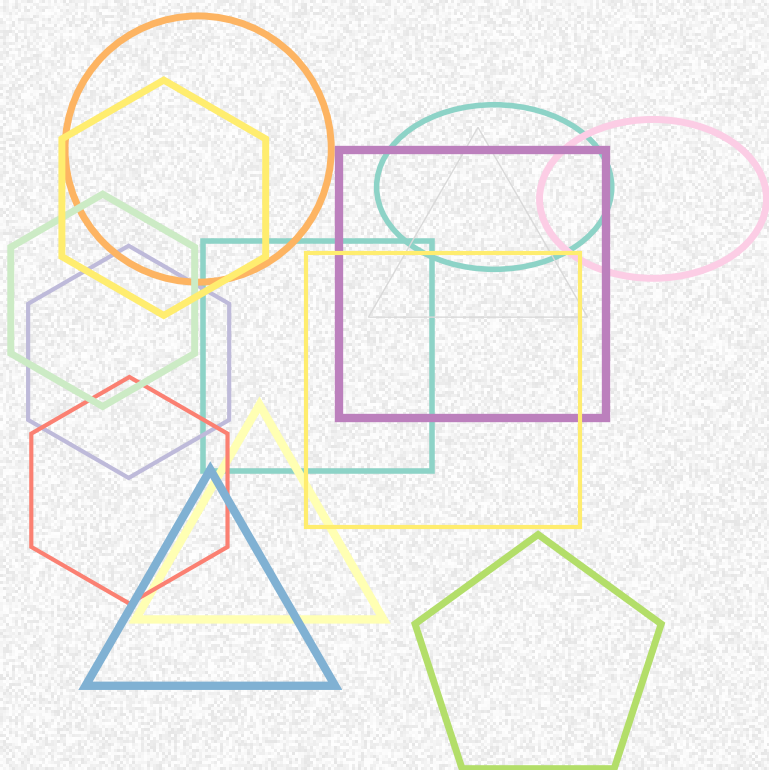[{"shape": "oval", "thickness": 2, "radius": 0.76, "center": [0.642, 0.757]}, {"shape": "square", "thickness": 2, "radius": 0.75, "center": [0.412, 0.537]}, {"shape": "triangle", "thickness": 3, "radius": 0.93, "center": [0.337, 0.288]}, {"shape": "hexagon", "thickness": 1.5, "radius": 0.75, "center": [0.167, 0.53]}, {"shape": "hexagon", "thickness": 1.5, "radius": 0.74, "center": [0.168, 0.363]}, {"shape": "triangle", "thickness": 3, "radius": 0.94, "center": [0.273, 0.203]}, {"shape": "circle", "thickness": 2.5, "radius": 0.86, "center": [0.257, 0.806]}, {"shape": "pentagon", "thickness": 2.5, "radius": 0.84, "center": [0.699, 0.138]}, {"shape": "oval", "thickness": 2.5, "radius": 0.74, "center": [0.848, 0.742]}, {"shape": "triangle", "thickness": 0.5, "radius": 0.82, "center": [0.621, 0.67]}, {"shape": "square", "thickness": 3, "radius": 0.87, "center": [0.614, 0.631]}, {"shape": "hexagon", "thickness": 2.5, "radius": 0.69, "center": [0.133, 0.61]}, {"shape": "hexagon", "thickness": 2.5, "radius": 0.76, "center": [0.213, 0.743]}, {"shape": "square", "thickness": 1.5, "radius": 0.89, "center": [0.575, 0.494]}]